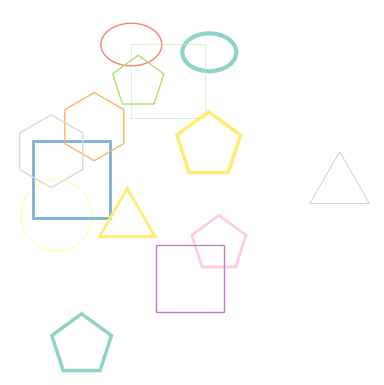[{"shape": "pentagon", "thickness": 2.5, "radius": 0.41, "center": [0.212, 0.103]}, {"shape": "oval", "thickness": 3, "radius": 0.35, "center": [0.544, 0.864]}, {"shape": "circle", "thickness": 1, "radius": 0.46, "center": [0.146, 0.44]}, {"shape": "triangle", "thickness": 0.5, "radius": 0.45, "center": [0.882, 0.516]}, {"shape": "oval", "thickness": 1, "radius": 0.4, "center": [0.341, 0.884]}, {"shape": "square", "thickness": 2, "radius": 0.5, "center": [0.186, 0.534]}, {"shape": "hexagon", "thickness": 1, "radius": 0.44, "center": [0.245, 0.671]}, {"shape": "pentagon", "thickness": 1, "radius": 0.35, "center": [0.359, 0.786]}, {"shape": "pentagon", "thickness": 2, "radius": 0.37, "center": [0.569, 0.366]}, {"shape": "hexagon", "thickness": 1, "radius": 0.47, "center": [0.133, 0.607]}, {"shape": "square", "thickness": 1, "radius": 0.44, "center": [0.495, 0.277]}, {"shape": "square", "thickness": 0.5, "radius": 0.48, "center": [0.436, 0.789]}, {"shape": "pentagon", "thickness": 2.5, "radius": 0.43, "center": [0.542, 0.622]}, {"shape": "triangle", "thickness": 2, "radius": 0.42, "center": [0.33, 0.427]}]